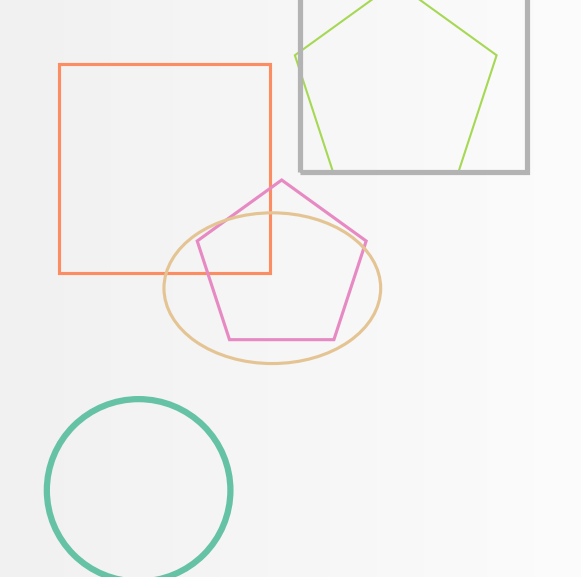[{"shape": "circle", "thickness": 3, "radius": 0.79, "center": [0.238, 0.15]}, {"shape": "square", "thickness": 1.5, "radius": 0.91, "center": [0.283, 0.707]}, {"shape": "pentagon", "thickness": 1.5, "radius": 0.76, "center": [0.485, 0.535]}, {"shape": "pentagon", "thickness": 1, "radius": 0.91, "center": [0.681, 0.847]}, {"shape": "oval", "thickness": 1.5, "radius": 0.93, "center": [0.469, 0.5]}, {"shape": "square", "thickness": 2.5, "radius": 0.98, "center": [0.711, 0.896]}]